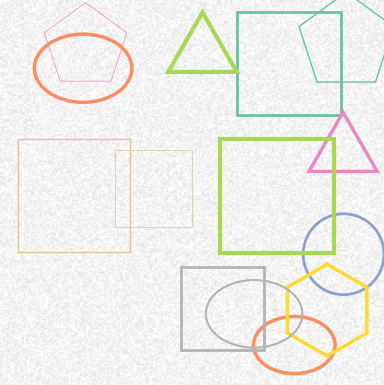[{"shape": "square", "thickness": 2, "radius": 0.67, "center": [0.751, 0.836]}, {"shape": "pentagon", "thickness": 1, "radius": 0.65, "center": [0.899, 0.891]}, {"shape": "oval", "thickness": 2.5, "radius": 0.53, "center": [0.765, 0.104]}, {"shape": "oval", "thickness": 2.5, "radius": 0.63, "center": [0.216, 0.823]}, {"shape": "circle", "thickness": 2, "radius": 0.52, "center": [0.892, 0.34]}, {"shape": "pentagon", "thickness": 0.5, "radius": 0.56, "center": [0.222, 0.88]}, {"shape": "triangle", "thickness": 2.5, "radius": 0.51, "center": [0.891, 0.606]}, {"shape": "triangle", "thickness": 3, "radius": 0.52, "center": [0.526, 0.865]}, {"shape": "square", "thickness": 3, "radius": 0.74, "center": [0.719, 0.491]}, {"shape": "hexagon", "thickness": 2.5, "radius": 0.6, "center": [0.85, 0.195]}, {"shape": "square", "thickness": 1, "radius": 0.73, "center": [0.193, 0.492]}, {"shape": "square", "thickness": 0.5, "radius": 0.5, "center": [0.398, 0.51]}, {"shape": "oval", "thickness": 1.5, "radius": 0.63, "center": [0.66, 0.185]}, {"shape": "square", "thickness": 2, "radius": 0.54, "center": [0.578, 0.198]}]